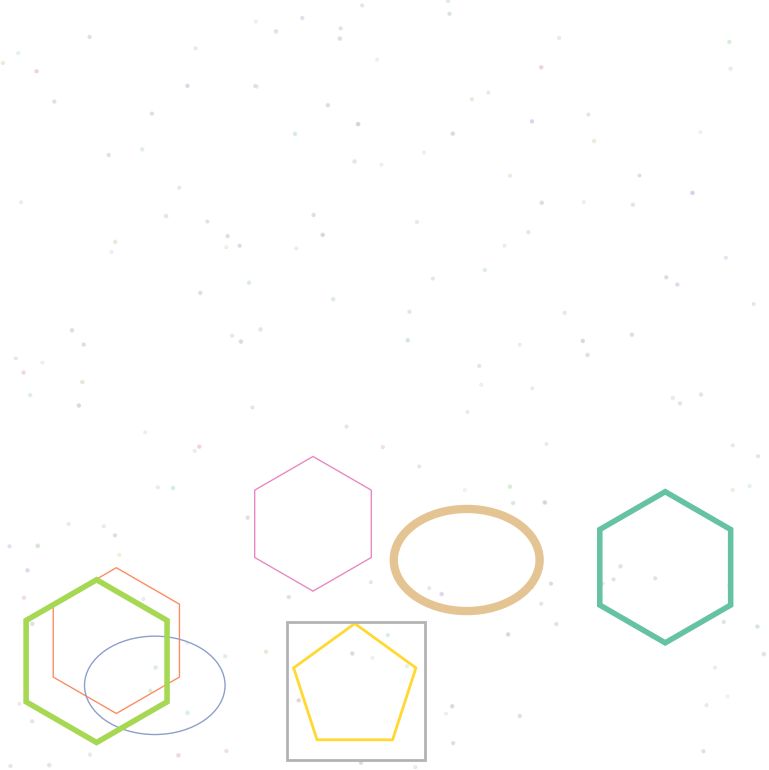[{"shape": "hexagon", "thickness": 2, "radius": 0.49, "center": [0.864, 0.263]}, {"shape": "hexagon", "thickness": 0.5, "radius": 0.47, "center": [0.151, 0.168]}, {"shape": "oval", "thickness": 0.5, "radius": 0.46, "center": [0.201, 0.11]}, {"shape": "hexagon", "thickness": 0.5, "radius": 0.44, "center": [0.407, 0.32]}, {"shape": "hexagon", "thickness": 2, "radius": 0.53, "center": [0.125, 0.141]}, {"shape": "pentagon", "thickness": 1, "radius": 0.42, "center": [0.461, 0.107]}, {"shape": "oval", "thickness": 3, "radius": 0.47, "center": [0.606, 0.273]}, {"shape": "square", "thickness": 1, "radius": 0.45, "center": [0.463, 0.103]}]